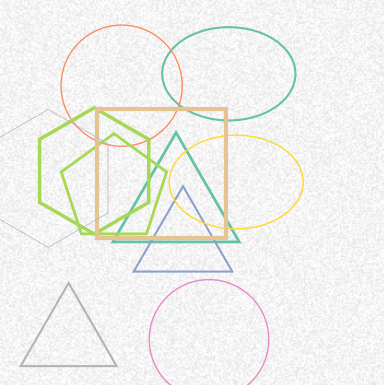[{"shape": "oval", "thickness": 1.5, "radius": 0.87, "center": [0.594, 0.808]}, {"shape": "triangle", "thickness": 2, "radius": 0.95, "center": [0.457, 0.466]}, {"shape": "circle", "thickness": 1, "radius": 0.79, "center": [0.316, 0.778]}, {"shape": "triangle", "thickness": 1.5, "radius": 0.74, "center": [0.475, 0.369]}, {"shape": "circle", "thickness": 1, "radius": 0.78, "center": [0.543, 0.118]}, {"shape": "hexagon", "thickness": 2.5, "radius": 0.82, "center": [0.245, 0.556]}, {"shape": "pentagon", "thickness": 2, "radius": 0.72, "center": [0.296, 0.509]}, {"shape": "oval", "thickness": 1, "radius": 0.87, "center": [0.614, 0.527]}, {"shape": "square", "thickness": 3, "radius": 0.84, "center": [0.419, 0.55]}, {"shape": "hexagon", "thickness": 0.5, "radius": 0.9, "center": [0.125, 0.537]}, {"shape": "triangle", "thickness": 1.5, "radius": 0.72, "center": [0.178, 0.121]}]